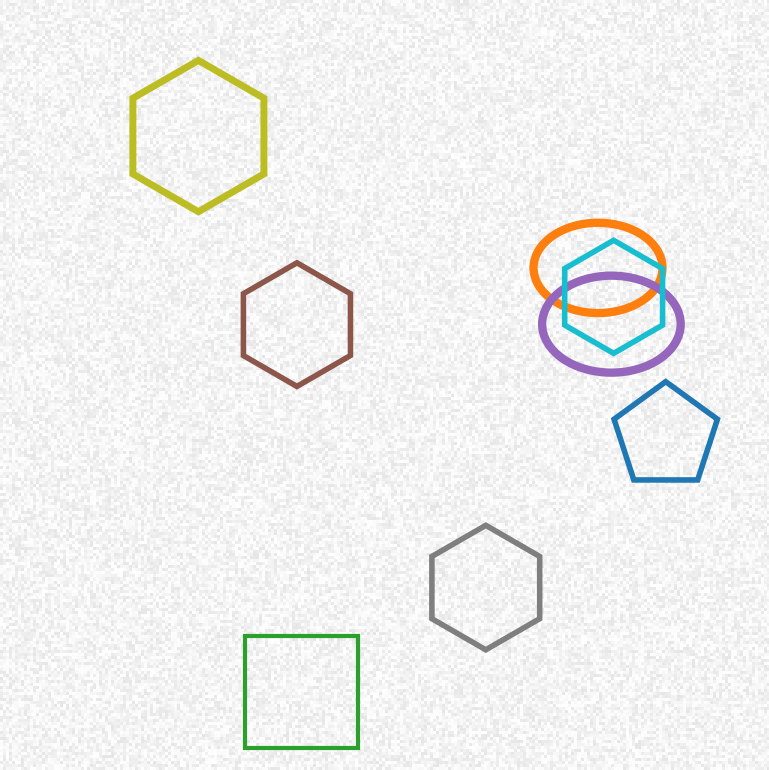[{"shape": "pentagon", "thickness": 2, "radius": 0.35, "center": [0.865, 0.434]}, {"shape": "oval", "thickness": 3, "radius": 0.42, "center": [0.777, 0.652]}, {"shape": "square", "thickness": 1.5, "radius": 0.37, "center": [0.392, 0.101]}, {"shape": "oval", "thickness": 3, "radius": 0.45, "center": [0.794, 0.579]}, {"shape": "hexagon", "thickness": 2, "radius": 0.4, "center": [0.386, 0.578]}, {"shape": "hexagon", "thickness": 2, "radius": 0.4, "center": [0.631, 0.237]}, {"shape": "hexagon", "thickness": 2.5, "radius": 0.49, "center": [0.258, 0.823]}, {"shape": "hexagon", "thickness": 2, "radius": 0.37, "center": [0.797, 0.615]}]